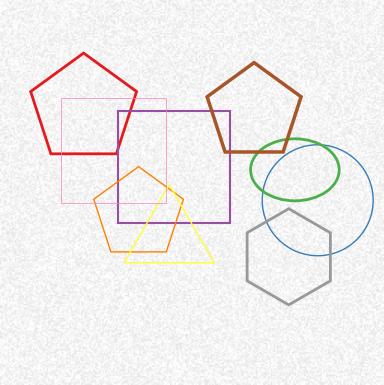[{"shape": "pentagon", "thickness": 2, "radius": 0.72, "center": [0.217, 0.718]}, {"shape": "circle", "thickness": 1, "radius": 0.72, "center": [0.825, 0.48]}, {"shape": "oval", "thickness": 2, "radius": 0.58, "center": [0.766, 0.559]}, {"shape": "square", "thickness": 1.5, "radius": 0.73, "center": [0.451, 0.567]}, {"shape": "pentagon", "thickness": 1, "radius": 0.61, "center": [0.36, 0.445]}, {"shape": "triangle", "thickness": 1, "radius": 0.68, "center": [0.439, 0.385]}, {"shape": "pentagon", "thickness": 2.5, "radius": 0.64, "center": [0.66, 0.709]}, {"shape": "square", "thickness": 0.5, "radius": 0.68, "center": [0.295, 0.61]}, {"shape": "hexagon", "thickness": 2, "radius": 0.62, "center": [0.75, 0.333]}]